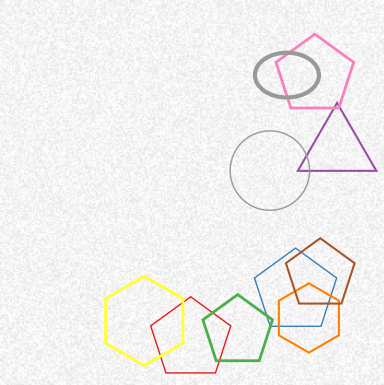[{"shape": "pentagon", "thickness": 1, "radius": 0.55, "center": [0.495, 0.12]}, {"shape": "pentagon", "thickness": 1, "radius": 0.56, "center": [0.768, 0.243]}, {"shape": "pentagon", "thickness": 2, "radius": 0.48, "center": [0.617, 0.14]}, {"shape": "triangle", "thickness": 1.5, "radius": 0.59, "center": [0.876, 0.615]}, {"shape": "hexagon", "thickness": 1.5, "radius": 0.45, "center": [0.802, 0.174]}, {"shape": "hexagon", "thickness": 2, "radius": 0.58, "center": [0.375, 0.167]}, {"shape": "pentagon", "thickness": 1.5, "radius": 0.47, "center": [0.832, 0.287]}, {"shape": "pentagon", "thickness": 2, "radius": 0.53, "center": [0.818, 0.805]}, {"shape": "circle", "thickness": 1, "radius": 0.52, "center": [0.701, 0.557]}, {"shape": "oval", "thickness": 3, "radius": 0.42, "center": [0.745, 0.805]}]